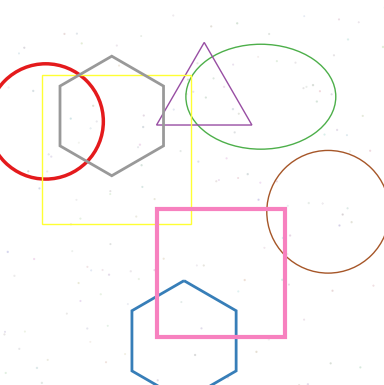[{"shape": "circle", "thickness": 2.5, "radius": 0.75, "center": [0.119, 0.685]}, {"shape": "hexagon", "thickness": 2, "radius": 0.78, "center": [0.478, 0.115]}, {"shape": "oval", "thickness": 1, "radius": 0.97, "center": [0.678, 0.749]}, {"shape": "triangle", "thickness": 1, "radius": 0.71, "center": [0.53, 0.747]}, {"shape": "square", "thickness": 1, "radius": 0.97, "center": [0.302, 0.612]}, {"shape": "circle", "thickness": 1, "radius": 0.8, "center": [0.852, 0.45]}, {"shape": "square", "thickness": 3, "radius": 0.83, "center": [0.573, 0.291]}, {"shape": "hexagon", "thickness": 2, "radius": 0.78, "center": [0.29, 0.699]}]